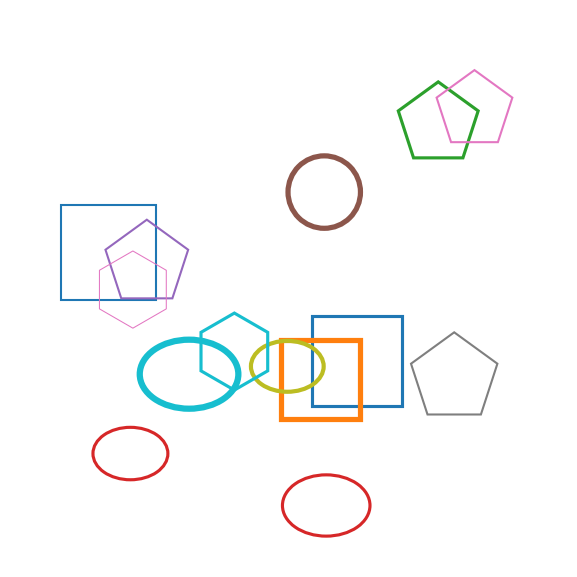[{"shape": "square", "thickness": 1, "radius": 0.41, "center": [0.188, 0.562]}, {"shape": "square", "thickness": 1.5, "radius": 0.39, "center": [0.618, 0.373]}, {"shape": "square", "thickness": 2.5, "radius": 0.34, "center": [0.555, 0.342]}, {"shape": "pentagon", "thickness": 1.5, "radius": 0.36, "center": [0.759, 0.785]}, {"shape": "oval", "thickness": 1.5, "radius": 0.38, "center": [0.565, 0.124]}, {"shape": "oval", "thickness": 1.5, "radius": 0.32, "center": [0.226, 0.214]}, {"shape": "pentagon", "thickness": 1, "radius": 0.38, "center": [0.254, 0.543]}, {"shape": "circle", "thickness": 2.5, "radius": 0.31, "center": [0.561, 0.667]}, {"shape": "hexagon", "thickness": 0.5, "radius": 0.33, "center": [0.23, 0.498]}, {"shape": "pentagon", "thickness": 1, "radius": 0.34, "center": [0.822, 0.809]}, {"shape": "pentagon", "thickness": 1, "radius": 0.39, "center": [0.787, 0.345]}, {"shape": "oval", "thickness": 2, "radius": 0.31, "center": [0.497, 0.365]}, {"shape": "oval", "thickness": 3, "radius": 0.43, "center": [0.327, 0.351]}, {"shape": "hexagon", "thickness": 1.5, "radius": 0.33, "center": [0.406, 0.39]}]